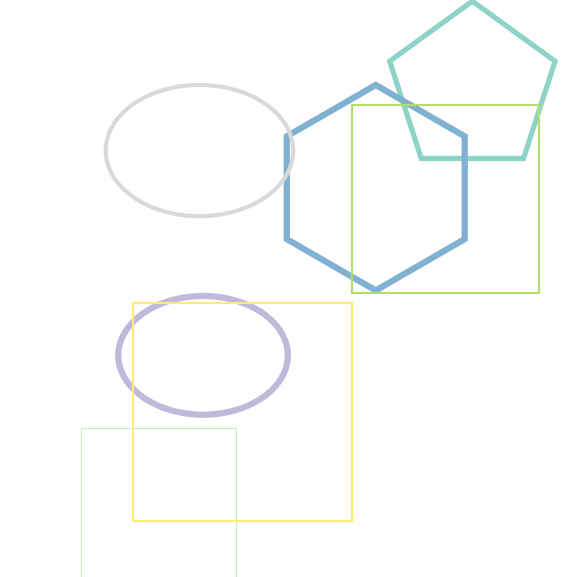[{"shape": "pentagon", "thickness": 2.5, "radius": 0.75, "center": [0.818, 0.847]}, {"shape": "oval", "thickness": 3, "radius": 0.73, "center": [0.352, 0.384]}, {"shape": "hexagon", "thickness": 3, "radius": 0.89, "center": [0.651, 0.674]}, {"shape": "square", "thickness": 1, "radius": 0.81, "center": [0.772, 0.654]}, {"shape": "oval", "thickness": 2, "radius": 0.81, "center": [0.345, 0.738]}, {"shape": "square", "thickness": 0.5, "radius": 0.67, "center": [0.275, 0.123]}, {"shape": "square", "thickness": 1, "radius": 0.95, "center": [0.419, 0.286]}]